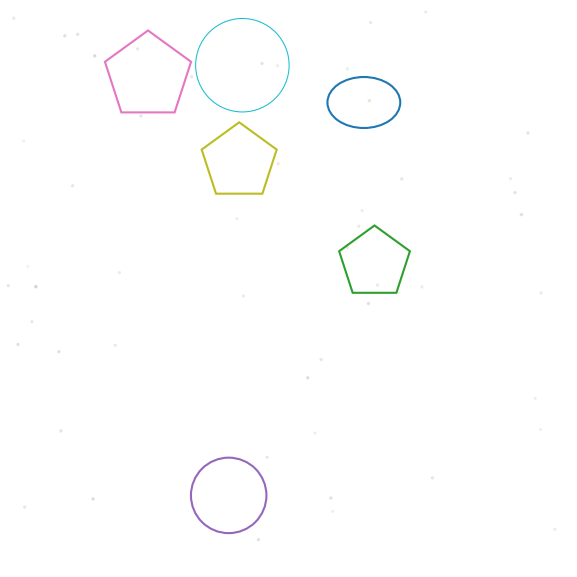[{"shape": "oval", "thickness": 1, "radius": 0.32, "center": [0.63, 0.822]}, {"shape": "pentagon", "thickness": 1, "radius": 0.32, "center": [0.649, 0.544]}, {"shape": "circle", "thickness": 1, "radius": 0.33, "center": [0.396, 0.141]}, {"shape": "pentagon", "thickness": 1, "radius": 0.39, "center": [0.256, 0.868]}, {"shape": "pentagon", "thickness": 1, "radius": 0.34, "center": [0.414, 0.719]}, {"shape": "circle", "thickness": 0.5, "radius": 0.4, "center": [0.42, 0.886]}]